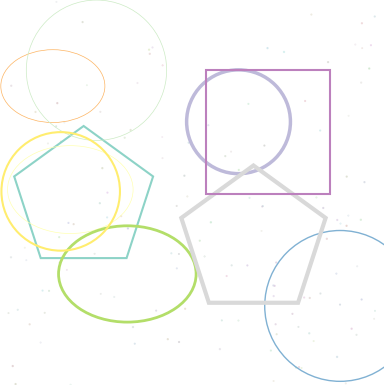[{"shape": "pentagon", "thickness": 1.5, "radius": 0.95, "center": [0.217, 0.483]}, {"shape": "oval", "thickness": 0.5, "radius": 0.82, "center": [0.183, 0.508]}, {"shape": "circle", "thickness": 2.5, "radius": 0.67, "center": [0.62, 0.684]}, {"shape": "circle", "thickness": 1, "radius": 0.98, "center": [0.883, 0.205]}, {"shape": "oval", "thickness": 0.5, "radius": 0.68, "center": [0.137, 0.776]}, {"shape": "oval", "thickness": 2, "radius": 0.89, "center": [0.331, 0.288]}, {"shape": "pentagon", "thickness": 3, "radius": 0.99, "center": [0.658, 0.373]}, {"shape": "square", "thickness": 1.5, "radius": 0.81, "center": [0.696, 0.656]}, {"shape": "circle", "thickness": 0.5, "radius": 0.91, "center": [0.251, 0.818]}, {"shape": "circle", "thickness": 1.5, "radius": 0.77, "center": [0.158, 0.503]}]